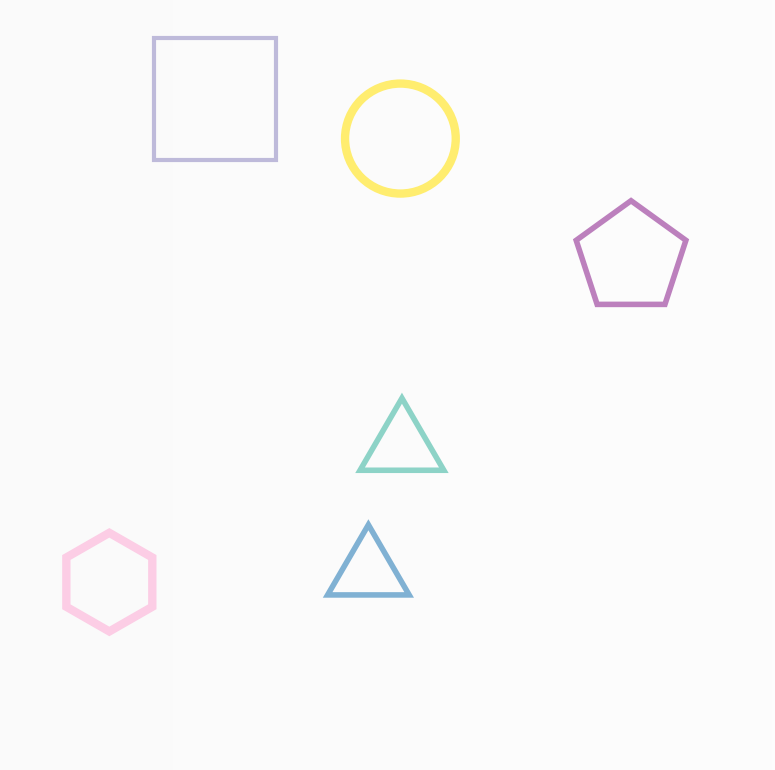[{"shape": "triangle", "thickness": 2, "radius": 0.31, "center": [0.519, 0.42]}, {"shape": "square", "thickness": 1.5, "radius": 0.4, "center": [0.277, 0.872]}, {"shape": "triangle", "thickness": 2, "radius": 0.3, "center": [0.475, 0.258]}, {"shape": "hexagon", "thickness": 3, "radius": 0.32, "center": [0.141, 0.244]}, {"shape": "pentagon", "thickness": 2, "radius": 0.37, "center": [0.814, 0.665]}, {"shape": "circle", "thickness": 3, "radius": 0.36, "center": [0.517, 0.82]}]